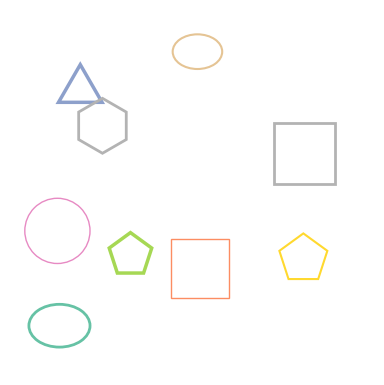[{"shape": "oval", "thickness": 2, "radius": 0.4, "center": [0.154, 0.154]}, {"shape": "square", "thickness": 1, "radius": 0.38, "center": [0.519, 0.301]}, {"shape": "triangle", "thickness": 2.5, "radius": 0.33, "center": [0.209, 0.767]}, {"shape": "circle", "thickness": 1, "radius": 0.42, "center": [0.149, 0.4]}, {"shape": "pentagon", "thickness": 2.5, "radius": 0.29, "center": [0.339, 0.338]}, {"shape": "pentagon", "thickness": 1.5, "radius": 0.33, "center": [0.788, 0.328]}, {"shape": "oval", "thickness": 1.5, "radius": 0.32, "center": [0.513, 0.866]}, {"shape": "hexagon", "thickness": 2, "radius": 0.36, "center": [0.266, 0.673]}, {"shape": "square", "thickness": 2, "radius": 0.4, "center": [0.79, 0.601]}]